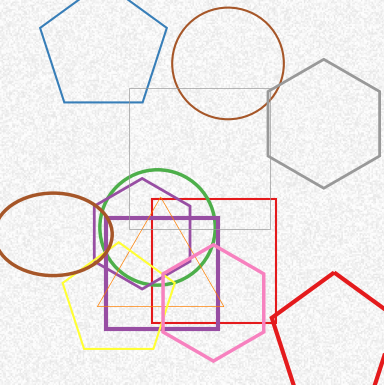[{"shape": "square", "thickness": 1.5, "radius": 0.81, "center": [0.556, 0.322]}, {"shape": "pentagon", "thickness": 3, "radius": 0.85, "center": [0.868, 0.122]}, {"shape": "pentagon", "thickness": 1.5, "radius": 0.87, "center": [0.269, 0.874]}, {"shape": "circle", "thickness": 2.5, "radius": 0.75, "center": [0.409, 0.409]}, {"shape": "square", "thickness": 3, "radius": 0.72, "center": [0.421, 0.289]}, {"shape": "hexagon", "thickness": 2, "radius": 0.72, "center": [0.369, 0.393]}, {"shape": "triangle", "thickness": 0.5, "radius": 0.95, "center": [0.417, 0.298]}, {"shape": "pentagon", "thickness": 1.5, "radius": 0.77, "center": [0.308, 0.218]}, {"shape": "circle", "thickness": 1.5, "radius": 0.73, "center": [0.592, 0.835]}, {"shape": "oval", "thickness": 2.5, "radius": 0.77, "center": [0.138, 0.391]}, {"shape": "hexagon", "thickness": 2.5, "radius": 0.75, "center": [0.554, 0.213]}, {"shape": "hexagon", "thickness": 2, "radius": 0.84, "center": [0.841, 0.679]}, {"shape": "square", "thickness": 0.5, "radius": 0.92, "center": [0.518, 0.589]}]